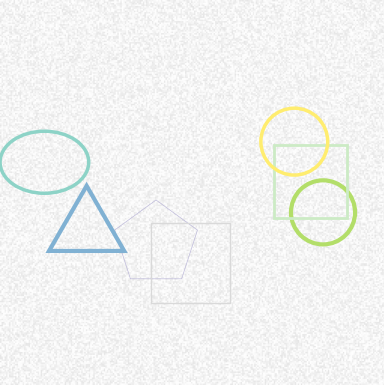[{"shape": "oval", "thickness": 2.5, "radius": 0.58, "center": [0.115, 0.579]}, {"shape": "pentagon", "thickness": 0.5, "radius": 0.57, "center": [0.405, 0.367]}, {"shape": "triangle", "thickness": 3, "radius": 0.56, "center": [0.225, 0.405]}, {"shape": "circle", "thickness": 3, "radius": 0.42, "center": [0.839, 0.448]}, {"shape": "square", "thickness": 1, "radius": 0.52, "center": [0.495, 0.317]}, {"shape": "square", "thickness": 2, "radius": 0.47, "center": [0.807, 0.528]}, {"shape": "circle", "thickness": 2.5, "radius": 0.43, "center": [0.764, 0.632]}]